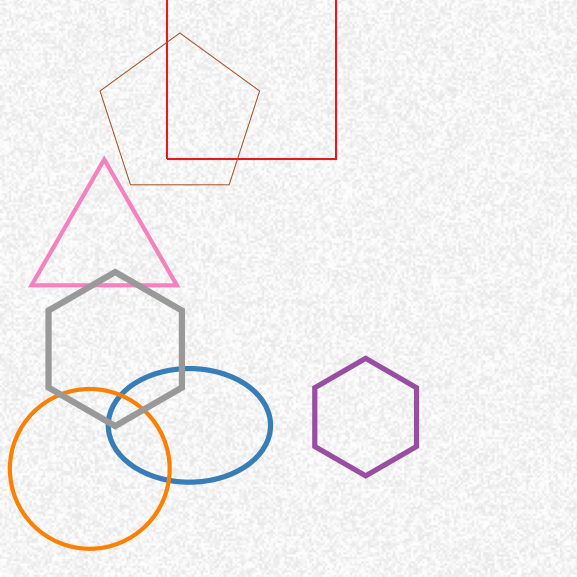[{"shape": "square", "thickness": 1, "radius": 0.73, "center": [0.435, 0.871]}, {"shape": "oval", "thickness": 2.5, "radius": 0.7, "center": [0.328, 0.263]}, {"shape": "hexagon", "thickness": 2.5, "radius": 0.51, "center": [0.633, 0.277]}, {"shape": "circle", "thickness": 2, "radius": 0.69, "center": [0.155, 0.187]}, {"shape": "pentagon", "thickness": 0.5, "radius": 0.73, "center": [0.311, 0.797]}, {"shape": "triangle", "thickness": 2, "radius": 0.73, "center": [0.18, 0.578]}, {"shape": "hexagon", "thickness": 3, "radius": 0.67, "center": [0.2, 0.395]}]